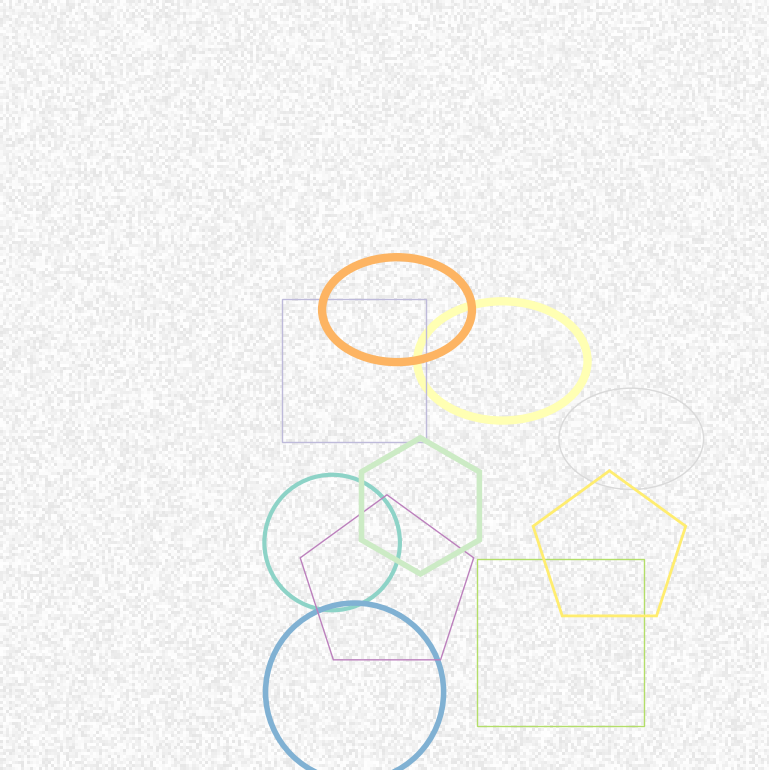[{"shape": "circle", "thickness": 1.5, "radius": 0.44, "center": [0.431, 0.295]}, {"shape": "oval", "thickness": 3, "radius": 0.55, "center": [0.652, 0.531]}, {"shape": "square", "thickness": 0.5, "radius": 0.47, "center": [0.46, 0.519]}, {"shape": "circle", "thickness": 2, "radius": 0.58, "center": [0.46, 0.101]}, {"shape": "oval", "thickness": 3, "radius": 0.49, "center": [0.516, 0.598]}, {"shape": "square", "thickness": 0.5, "radius": 0.54, "center": [0.728, 0.166]}, {"shape": "oval", "thickness": 0.5, "radius": 0.47, "center": [0.82, 0.43]}, {"shape": "pentagon", "thickness": 0.5, "radius": 0.59, "center": [0.503, 0.239]}, {"shape": "hexagon", "thickness": 2, "radius": 0.44, "center": [0.546, 0.343]}, {"shape": "pentagon", "thickness": 1, "radius": 0.52, "center": [0.791, 0.284]}]